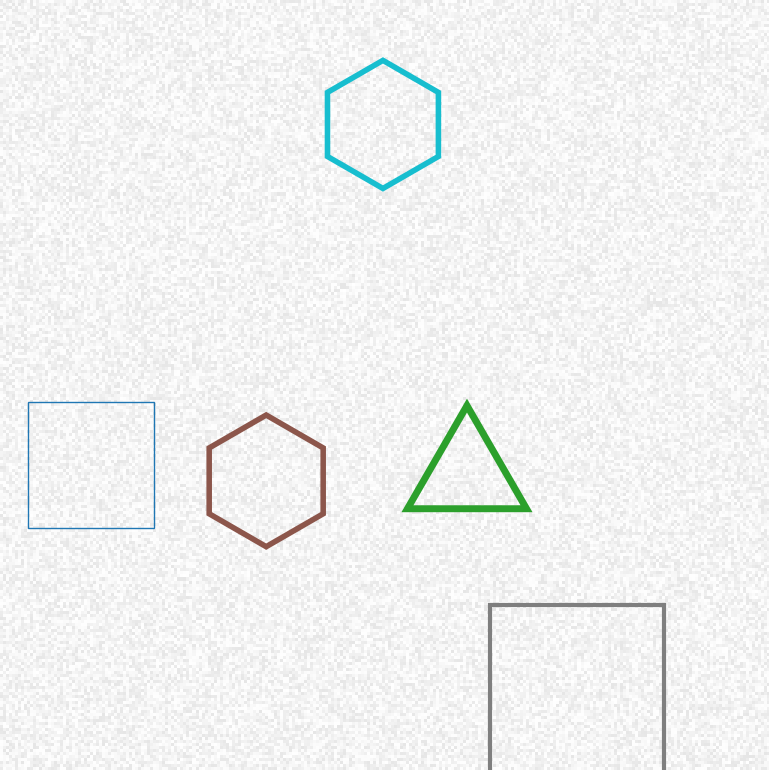[{"shape": "square", "thickness": 0.5, "radius": 0.41, "center": [0.118, 0.396]}, {"shape": "triangle", "thickness": 2.5, "radius": 0.45, "center": [0.606, 0.384]}, {"shape": "hexagon", "thickness": 2, "radius": 0.43, "center": [0.346, 0.376]}, {"shape": "square", "thickness": 1.5, "radius": 0.56, "center": [0.749, 0.101]}, {"shape": "hexagon", "thickness": 2, "radius": 0.42, "center": [0.497, 0.838]}]